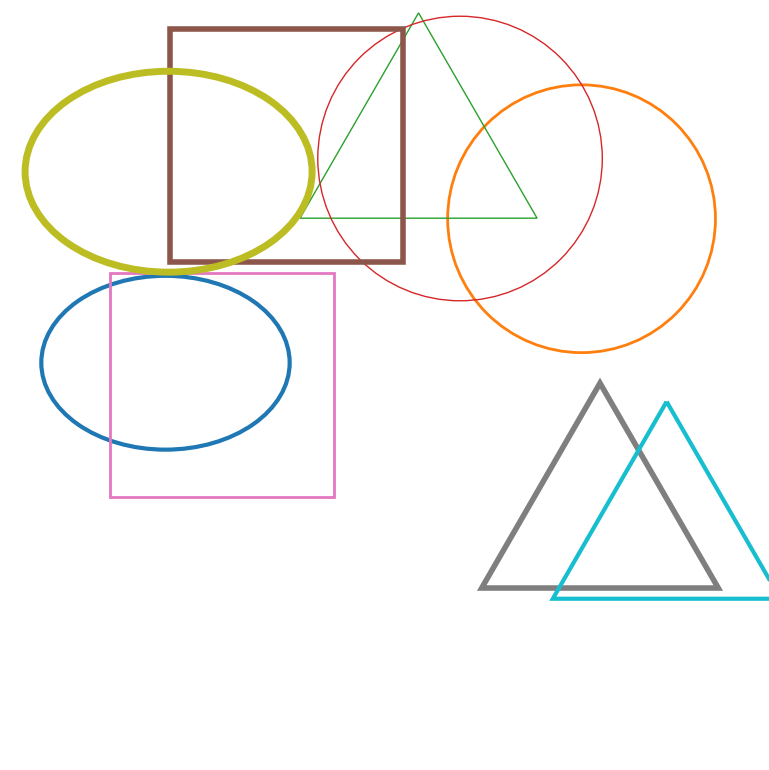[{"shape": "oval", "thickness": 1.5, "radius": 0.81, "center": [0.215, 0.529]}, {"shape": "circle", "thickness": 1, "radius": 0.87, "center": [0.755, 0.716]}, {"shape": "triangle", "thickness": 0.5, "radius": 0.89, "center": [0.544, 0.806]}, {"shape": "circle", "thickness": 0.5, "radius": 0.92, "center": [0.597, 0.794]}, {"shape": "square", "thickness": 2, "radius": 0.76, "center": [0.372, 0.811]}, {"shape": "square", "thickness": 1, "radius": 0.73, "center": [0.289, 0.5]}, {"shape": "triangle", "thickness": 2, "radius": 0.89, "center": [0.779, 0.325]}, {"shape": "oval", "thickness": 2.5, "radius": 0.93, "center": [0.219, 0.777]}, {"shape": "triangle", "thickness": 1.5, "radius": 0.85, "center": [0.866, 0.308]}]